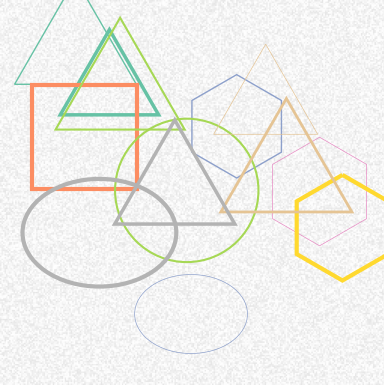[{"shape": "triangle", "thickness": 1, "radius": 0.91, "center": [0.196, 0.872]}, {"shape": "triangle", "thickness": 2.5, "radius": 0.74, "center": [0.284, 0.775]}, {"shape": "square", "thickness": 3, "radius": 0.68, "center": [0.22, 0.645]}, {"shape": "oval", "thickness": 0.5, "radius": 0.73, "center": [0.496, 0.184]}, {"shape": "hexagon", "thickness": 1, "radius": 0.67, "center": [0.615, 0.672]}, {"shape": "hexagon", "thickness": 0.5, "radius": 0.71, "center": [0.83, 0.503]}, {"shape": "circle", "thickness": 1.5, "radius": 0.93, "center": [0.485, 0.505]}, {"shape": "triangle", "thickness": 1.5, "radius": 0.97, "center": [0.312, 0.76]}, {"shape": "hexagon", "thickness": 3, "radius": 0.69, "center": [0.889, 0.409]}, {"shape": "triangle", "thickness": 2, "radius": 0.98, "center": [0.744, 0.548]}, {"shape": "triangle", "thickness": 0.5, "radius": 0.78, "center": [0.69, 0.729]}, {"shape": "oval", "thickness": 3, "radius": 1.0, "center": [0.258, 0.396]}, {"shape": "triangle", "thickness": 2.5, "radius": 0.9, "center": [0.454, 0.508]}]